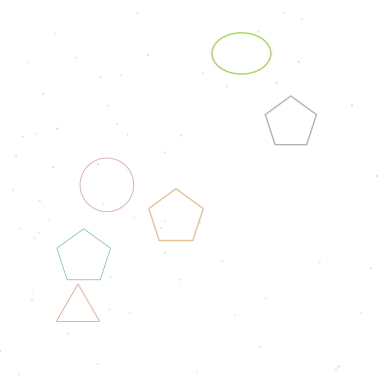[{"shape": "pentagon", "thickness": 0.5, "radius": 0.37, "center": [0.217, 0.333]}, {"shape": "triangle", "thickness": 0.5, "radius": 0.32, "center": [0.203, 0.198]}, {"shape": "circle", "thickness": 0.5, "radius": 0.35, "center": [0.278, 0.52]}, {"shape": "oval", "thickness": 1, "radius": 0.38, "center": [0.627, 0.861]}, {"shape": "pentagon", "thickness": 1, "radius": 0.37, "center": [0.457, 0.435]}, {"shape": "pentagon", "thickness": 1, "radius": 0.35, "center": [0.755, 0.681]}]